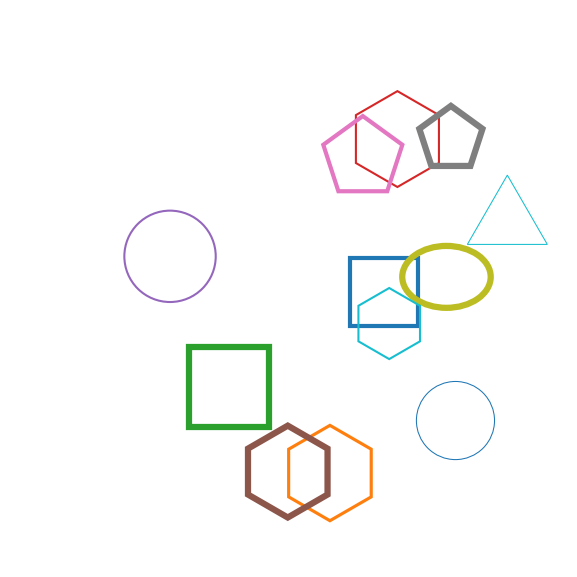[{"shape": "square", "thickness": 2, "radius": 0.29, "center": [0.665, 0.494]}, {"shape": "circle", "thickness": 0.5, "radius": 0.34, "center": [0.789, 0.271]}, {"shape": "hexagon", "thickness": 1.5, "radius": 0.41, "center": [0.571, 0.18]}, {"shape": "square", "thickness": 3, "radius": 0.35, "center": [0.397, 0.329]}, {"shape": "hexagon", "thickness": 1, "radius": 0.42, "center": [0.688, 0.758]}, {"shape": "circle", "thickness": 1, "radius": 0.4, "center": [0.294, 0.555]}, {"shape": "hexagon", "thickness": 3, "radius": 0.4, "center": [0.498, 0.183]}, {"shape": "pentagon", "thickness": 2, "radius": 0.36, "center": [0.628, 0.726]}, {"shape": "pentagon", "thickness": 3, "radius": 0.29, "center": [0.781, 0.758]}, {"shape": "oval", "thickness": 3, "radius": 0.38, "center": [0.773, 0.52]}, {"shape": "hexagon", "thickness": 1, "radius": 0.31, "center": [0.674, 0.439]}, {"shape": "triangle", "thickness": 0.5, "radius": 0.4, "center": [0.879, 0.616]}]